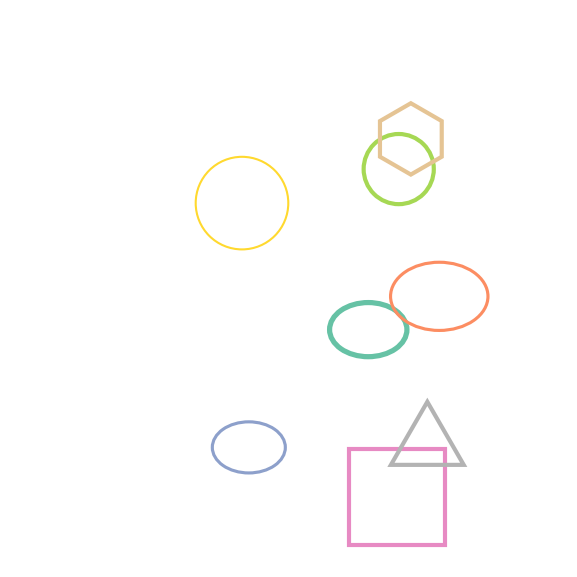[{"shape": "oval", "thickness": 2.5, "radius": 0.33, "center": [0.638, 0.428]}, {"shape": "oval", "thickness": 1.5, "radius": 0.42, "center": [0.761, 0.486]}, {"shape": "oval", "thickness": 1.5, "radius": 0.32, "center": [0.431, 0.224]}, {"shape": "square", "thickness": 2, "radius": 0.42, "center": [0.687, 0.138]}, {"shape": "circle", "thickness": 2, "radius": 0.3, "center": [0.69, 0.706]}, {"shape": "circle", "thickness": 1, "radius": 0.4, "center": [0.419, 0.647]}, {"shape": "hexagon", "thickness": 2, "radius": 0.31, "center": [0.711, 0.759]}, {"shape": "triangle", "thickness": 2, "radius": 0.36, "center": [0.74, 0.231]}]